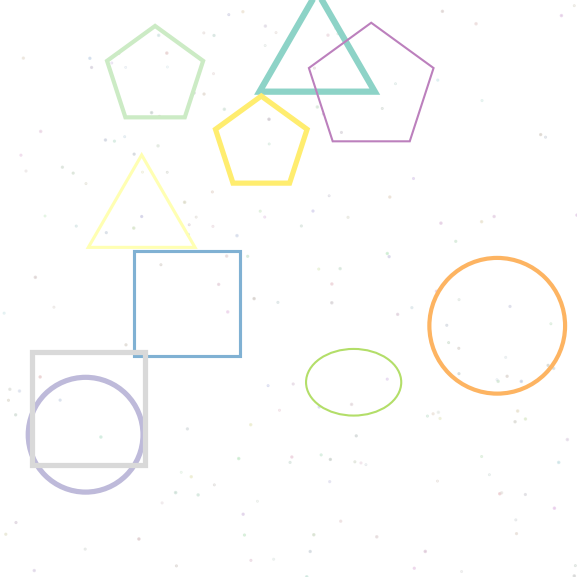[{"shape": "triangle", "thickness": 3, "radius": 0.58, "center": [0.549, 0.898]}, {"shape": "triangle", "thickness": 1.5, "radius": 0.53, "center": [0.245, 0.624]}, {"shape": "circle", "thickness": 2.5, "radius": 0.5, "center": [0.148, 0.246]}, {"shape": "square", "thickness": 1.5, "radius": 0.46, "center": [0.324, 0.473]}, {"shape": "circle", "thickness": 2, "radius": 0.59, "center": [0.861, 0.435]}, {"shape": "oval", "thickness": 1, "radius": 0.41, "center": [0.612, 0.337]}, {"shape": "square", "thickness": 2.5, "radius": 0.49, "center": [0.153, 0.291]}, {"shape": "pentagon", "thickness": 1, "radius": 0.57, "center": [0.643, 0.846]}, {"shape": "pentagon", "thickness": 2, "radius": 0.44, "center": [0.269, 0.867]}, {"shape": "pentagon", "thickness": 2.5, "radius": 0.42, "center": [0.452, 0.749]}]